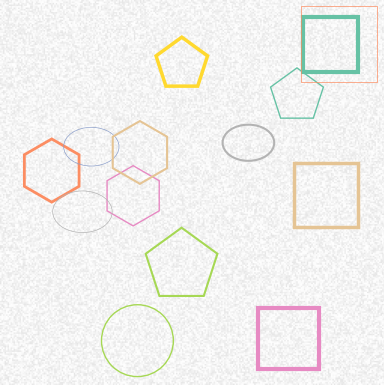[{"shape": "square", "thickness": 3, "radius": 0.36, "center": [0.857, 0.884]}, {"shape": "pentagon", "thickness": 1, "radius": 0.36, "center": [0.771, 0.751]}, {"shape": "hexagon", "thickness": 2, "radius": 0.41, "center": [0.134, 0.557]}, {"shape": "square", "thickness": 0.5, "radius": 0.5, "center": [0.881, 0.886]}, {"shape": "oval", "thickness": 0.5, "radius": 0.36, "center": [0.237, 0.619]}, {"shape": "square", "thickness": 3, "radius": 0.4, "center": [0.749, 0.122]}, {"shape": "hexagon", "thickness": 1, "radius": 0.39, "center": [0.346, 0.491]}, {"shape": "pentagon", "thickness": 1.5, "radius": 0.49, "center": [0.472, 0.311]}, {"shape": "circle", "thickness": 1, "radius": 0.47, "center": [0.357, 0.115]}, {"shape": "pentagon", "thickness": 2.5, "radius": 0.35, "center": [0.472, 0.833]}, {"shape": "hexagon", "thickness": 1.5, "radius": 0.41, "center": [0.363, 0.604]}, {"shape": "square", "thickness": 2.5, "radius": 0.41, "center": [0.847, 0.494]}, {"shape": "oval", "thickness": 1.5, "radius": 0.34, "center": [0.645, 0.629]}, {"shape": "oval", "thickness": 0.5, "radius": 0.39, "center": [0.214, 0.45]}]